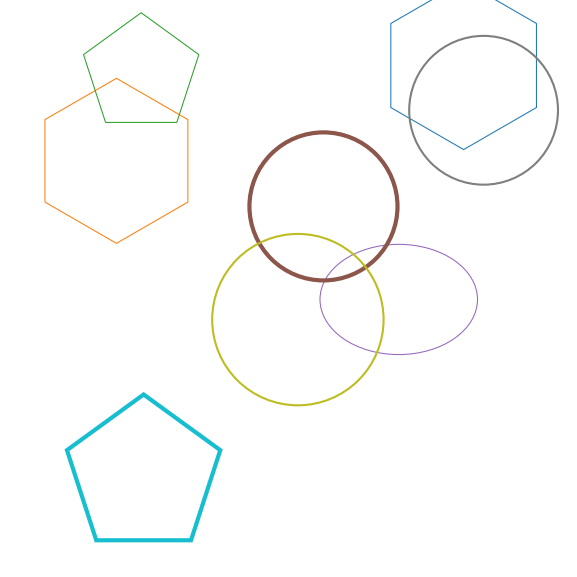[{"shape": "hexagon", "thickness": 0.5, "radius": 0.73, "center": [0.803, 0.886]}, {"shape": "hexagon", "thickness": 0.5, "radius": 0.71, "center": [0.202, 0.721]}, {"shape": "pentagon", "thickness": 0.5, "radius": 0.52, "center": [0.244, 0.872]}, {"shape": "oval", "thickness": 0.5, "radius": 0.68, "center": [0.69, 0.481]}, {"shape": "circle", "thickness": 2, "radius": 0.64, "center": [0.56, 0.642]}, {"shape": "circle", "thickness": 1, "radius": 0.64, "center": [0.837, 0.808]}, {"shape": "circle", "thickness": 1, "radius": 0.74, "center": [0.516, 0.446]}, {"shape": "pentagon", "thickness": 2, "radius": 0.7, "center": [0.249, 0.176]}]